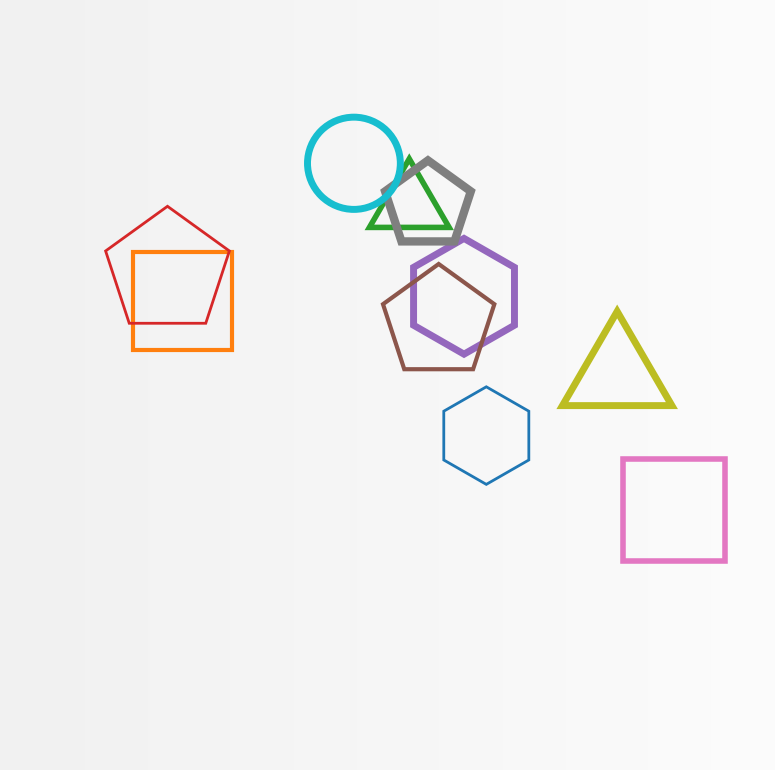[{"shape": "hexagon", "thickness": 1, "radius": 0.32, "center": [0.627, 0.434]}, {"shape": "square", "thickness": 1.5, "radius": 0.32, "center": [0.236, 0.609]}, {"shape": "triangle", "thickness": 2, "radius": 0.3, "center": [0.528, 0.734]}, {"shape": "pentagon", "thickness": 1, "radius": 0.42, "center": [0.216, 0.648]}, {"shape": "hexagon", "thickness": 2.5, "radius": 0.38, "center": [0.599, 0.615]}, {"shape": "pentagon", "thickness": 1.5, "radius": 0.38, "center": [0.566, 0.582]}, {"shape": "square", "thickness": 2, "radius": 0.33, "center": [0.87, 0.338]}, {"shape": "pentagon", "thickness": 3, "radius": 0.29, "center": [0.552, 0.734]}, {"shape": "triangle", "thickness": 2.5, "radius": 0.41, "center": [0.796, 0.514]}, {"shape": "circle", "thickness": 2.5, "radius": 0.3, "center": [0.457, 0.788]}]